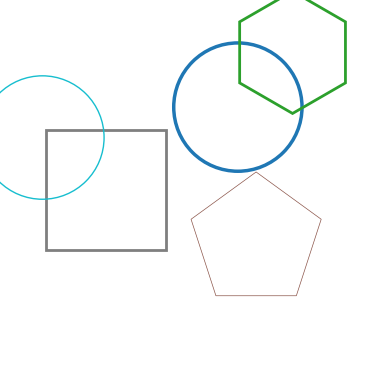[{"shape": "circle", "thickness": 2.5, "radius": 0.83, "center": [0.618, 0.722]}, {"shape": "hexagon", "thickness": 2, "radius": 0.79, "center": [0.76, 0.864]}, {"shape": "pentagon", "thickness": 0.5, "radius": 0.89, "center": [0.665, 0.376]}, {"shape": "square", "thickness": 2, "radius": 0.78, "center": [0.276, 0.507]}, {"shape": "circle", "thickness": 1, "radius": 0.8, "center": [0.11, 0.643]}]